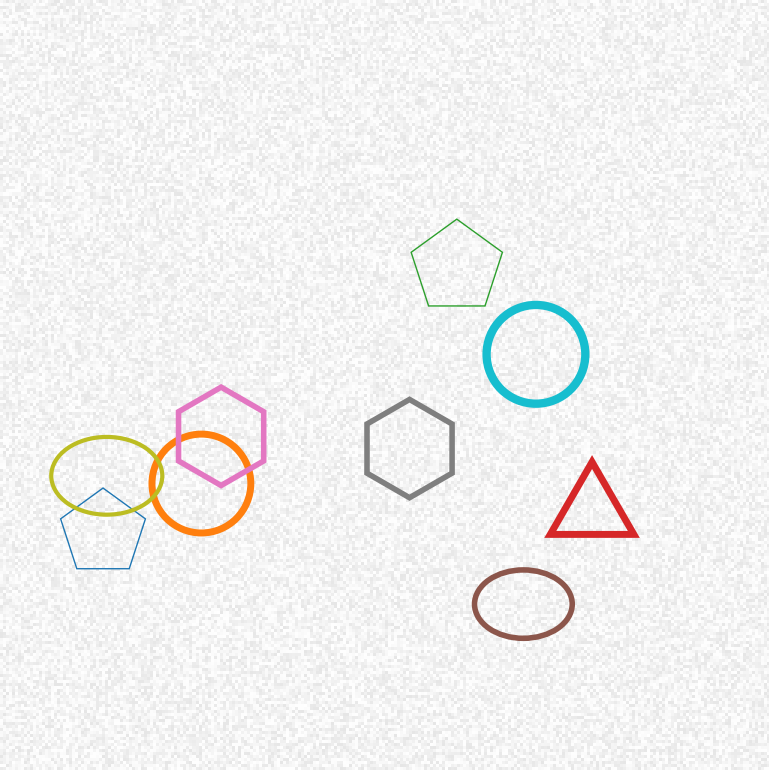[{"shape": "pentagon", "thickness": 0.5, "radius": 0.29, "center": [0.134, 0.308]}, {"shape": "circle", "thickness": 2.5, "radius": 0.32, "center": [0.262, 0.372]}, {"shape": "pentagon", "thickness": 0.5, "radius": 0.31, "center": [0.593, 0.653]}, {"shape": "triangle", "thickness": 2.5, "radius": 0.31, "center": [0.769, 0.337]}, {"shape": "oval", "thickness": 2, "radius": 0.32, "center": [0.68, 0.215]}, {"shape": "hexagon", "thickness": 2, "radius": 0.32, "center": [0.287, 0.433]}, {"shape": "hexagon", "thickness": 2, "radius": 0.32, "center": [0.532, 0.417]}, {"shape": "oval", "thickness": 1.5, "radius": 0.36, "center": [0.139, 0.382]}, {"shape": "circle", "thickness": 3, "radius": 0.32, "center": [0.696, 0.54]}]